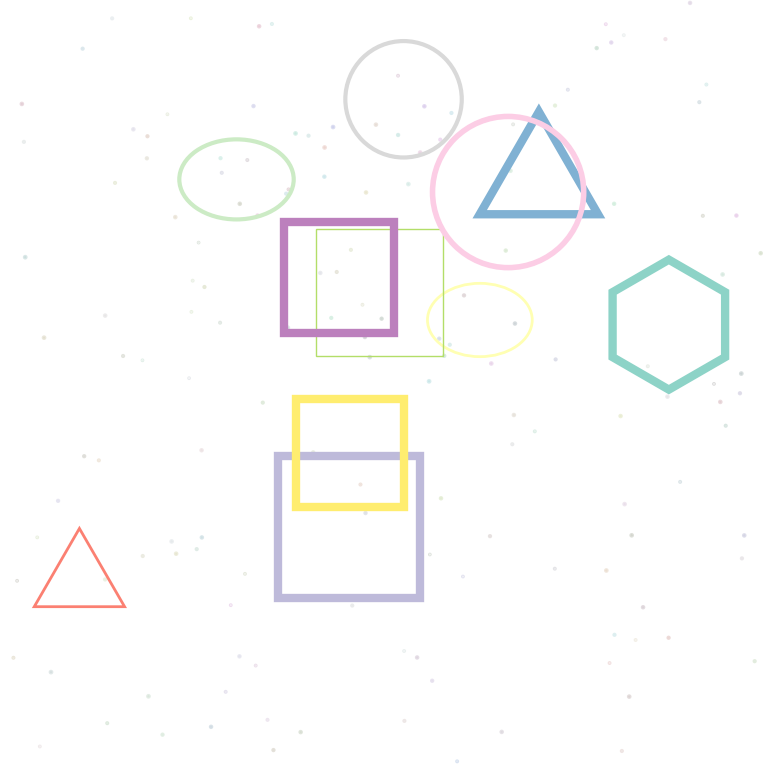[{"shape": "hexagon", "thickness": 3, "radius": 0.42, "center": [0.869, 0.578]}, {"shape": "oval", "thickness": 1, "radius": 0.34, "center": [0.623, 0.584]}, {"shape": "square", "thickness": 3, "radius": 0.46, "center": [0.453, 0.315]}, {"shape": "triangle", "thickness": 1, "radius": 0.34, "center": [0.103, 0.246]}, {"shape": "triangle", "thickness": 3, "radius": 0.44, "center": [0.7, 0.766]}, {"shape": "square", "thickness": 0.5, "radius": 0.41, "center": [0.493, 0.62]}, {"shape": "circle", "thickness": 2, "radius": 0.49, "center": [0.66, 0.751]}, {"shape": "circle", "thickness": 1.5, "radius": 0.38, "center": [0.524, 0.871]}, {"shape": "square", "thickness": 3, "radius": 0.36, "center": [0.44, 0.639]}, {"shape": "oval", "thickness": 1.5, "radius": 0.37, "center": [0.307, 0.767]}, {"shape": "square", "thickness": 3, "radius": 0.35, "center": [0.454, 0.412]}]